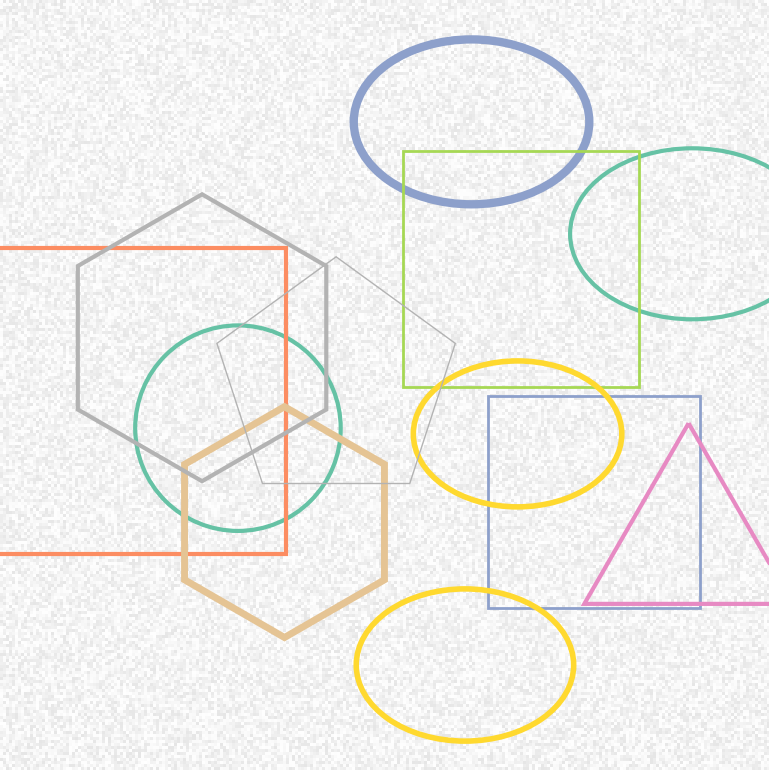[{"shape": "oval", "thickness": 1.5, "radius": 0.79, "center": [0.899, 0.696]}, {"shape": "circle", "thickness": 1.5, "radius": 0.67, "center": [0.309, 0.444]}, {"shape": "square", "thickness": 1.5, "radius": 0.99, "center": [0.173, 0.479]}, {"shape": "square", "thickness": 1, "radius": 0.69, "center": [0.772, 0.348]}, {"shape": "oval", "thickness": 3, "radius": 0.76, "center": [0.612, 0.842]}, {"shape": "triangle", "thickness": 1.5, "radius": 0.78, "center": [0.894, 0.294]}, {"shape": "square", "thickness": 1, "radius": 0.77, "center": [0.677, 0.65]}, {"shape": "oval", "thickness": 2, "radius": 0.71, "center": [0.604, 0.136]}, {"shape": "oval", "thickness": 2, "radius": 0.68, "center": [0.672, 0.436]}, {"shape": "hexagon", "thickness": 2.5, "radius": 0.75, "center": [0.369, 0.322]}, {"shape": "pentagon", "thickness": 0.5, "radius": 0.81, "center": [0.437, 0.504]}, {"shape": "hexagon", "thickness": 1.5, "radius": 0.93, "center": [0.262, 0.561]}]